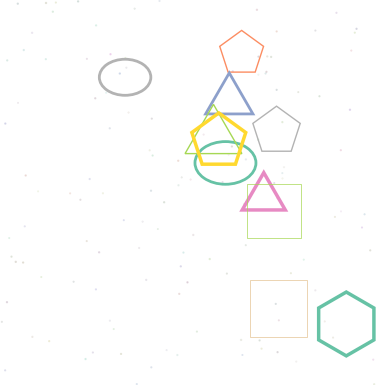[{"shape": "oval", "thickness": 2, "radius": 0.4, "center": [0.586, 0.577]}, {"shape": "hexagon", "thickness": 2.5, "radius": 0.41, "center": [0.899, 0.159]}, {"shape": "pentagon", "thickness": 1, "radius": 0.3, "center": [0.628, 0.861]}, {"shape": "triangle", "thickness": 2, "radius": 0.35, "center": [0.595, 0.74]}, {"shape": "triangle", "thickness": 2.5, "radius": 0.32, "center": [0.685, 0.487]}, {"shape": "triangle", "thickness": 1, "radius": 0.43, "center": [0.554, 0.644]}, {"shape": "square", "thickness": 0.5, "radius": 0.35, "center": [0.713, 0.452]}, {"shape": "pentagon", "thickness": 2.5, "radius": 0.37, "center": [0.568, 0.633]}, {"shape": "square", "thickness": 0.5, "radius": 0.37, "center": [0.723, 0.199]}, {"shape": "oval", "thickness": 2, "radius": 0.33, "center": [0.325, 0.799]}, {"shape": "pentagon", "thickness": 1, "radius": 0.32, "center": [0.718, 0.66]}]